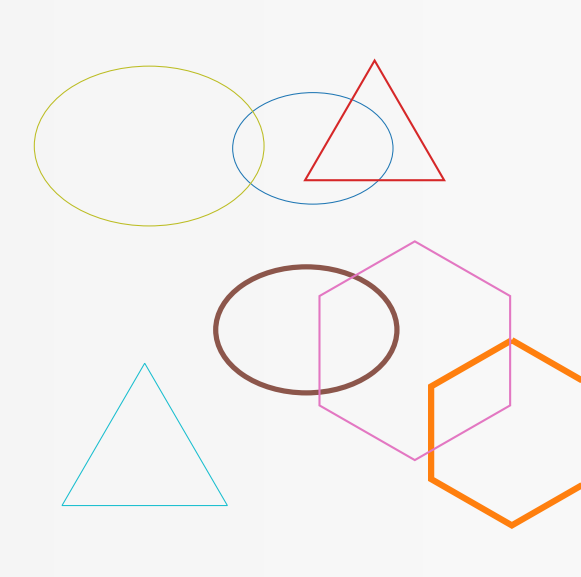[{"shape": "oval", "thickness": 0.5, "radius": 0.69, "center": [0.538, 0.742]}, {"shape": "hexagon", "thickness": 3, "radius": 0.8, "center": [0.881, 0.25]}, {"shape": "triangle", "thickness": 1, "radius": 0.69, "center": [0.644, 0.756]}, {"shape": "oval", "thickness": 2.5, "radius": 0.78, "center": [0.527, 0.428]}, {"shape": "hexagon", "thickness": 1, "radius": 0.95, "center": [0.714, 0.392]}, {"shape": "oval", "thickness": 0.5, "radius": 0.99, "center": [0.257, 0.746]}, {"shape": "triangle", "thickness": 0.5, "radius": 0.82, "center": [0.249, 0.206]}]